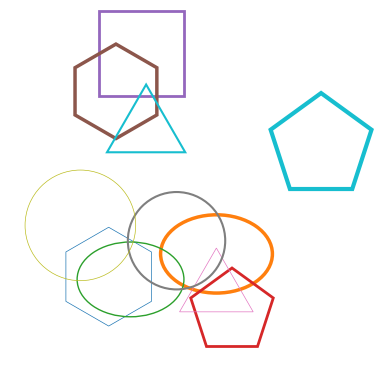[{"shape": "hexagon", "thickness": 0.5, "radius": 0.64, "center": [0.282, 0.281]}, {"shape": "oval", "thickness": 2.5, "radius": 0.73, "center": [0.562, 0.34]}, {"shape": "oval", "thickness": 1, "radius": 0.69, "center": [0.339, 0.274]}, {"shape": "pentagon", "thickness": 2, "radius": 0.56, "center": [0.603, 0.191]}, {"shape": "square", "thickness": 2, "radius": 0.55, "center": [0.368, 0.861]}, {"shape": "hexagon", "thickness": 2.5, "radius": 0.61, "center": [0.301, 0.763]}, {"shape": "triangle", "thickness": 0.5, "radius": 0.55, "center": [0.562, 0.245]}, {"shape": "circle", "thickness": 1.5, "radius": 0.63, "center": [0.459, 0.375]}, {"shape": "circle", "thickness": 0.5, "radius": 0.72, "center": [0.209, 0.415]}, {"shape": "pentagon", "thickness": 3, "radius": 0.69, "center": [0.834, 0.62]}, {"shape": "triangle", "thickness": 1.5, "radius": 0.59, "center": [0.38, 0.663]}]